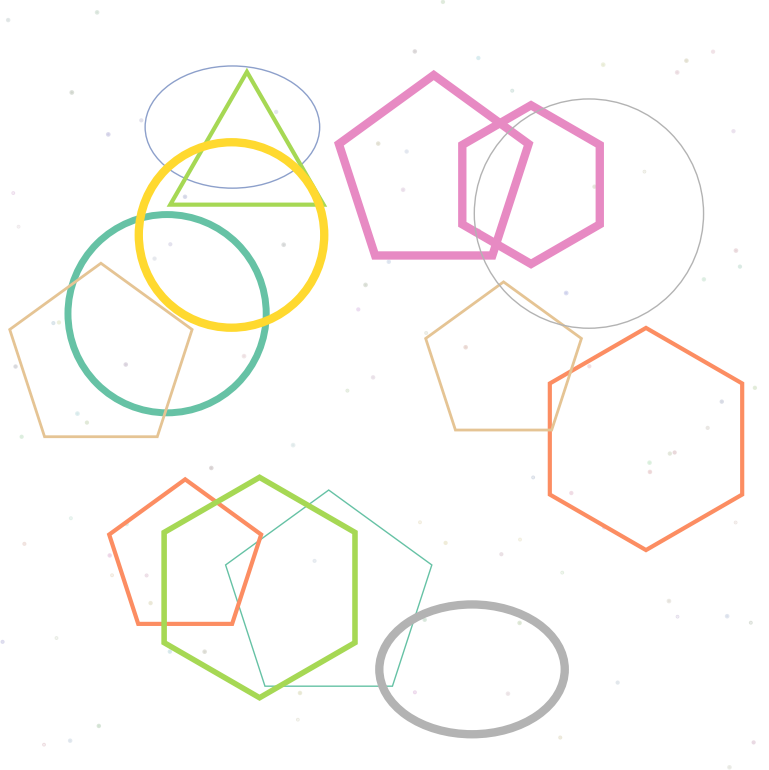[{"shape": "pentagon", "thickness": 0.5, "radius": 0.7, "center": [0.427, 0.223]}, {"shape": "circle", "thickness": 2.5, "radius": 0.64, "center": [0.217, 0.593]}, {"shape": "pentagon", "thickness": 1.5, "radius": 0.52, "center": [0.24, 0.274]}, {"shape": "hexagon", "thickness": 1.5, "radius": 0.72, "center": [0.839, 0.43]}, {"shape": "oval", "thickness": 0.5, "radius": 0.57, "center": [0.302, 0.835]}, {"shape": "pentagon", "thickness": 3, "radius": 0.65, "center": [0.563, 0.773]}, {"shape": "hexagon", "thickness": 3, "radius": 0.52, "center": [0.69, 0.76]}, {"shape": "hexagon", "thickness": 2, "radius": 0.72, "center": [0.337, 0.237]}, {"shape": "triangle", "thickness": 1.5, "radius": 0.57, "center": [0.321, 0.792]}, {"shape": "circle", "thickness": 3, "radius": 0.6, "center": [0.301, 0.695]}, {"shape": "pentagon", "thickness": 1, "radius": 0.62, "center": [0.131, 0.534]}, {"shape": "pentagon", "thickness": 1, "radius": 0.53, "center": [0.654, 0.528]}, {"shape": "circle", "thickness": 0.5, "radius": 0.74, "center": [0.765, 0.723]}, {"shape": "oval", "thickness": 3, "radius": 0.6, "center": [0.613, 0.131]}]